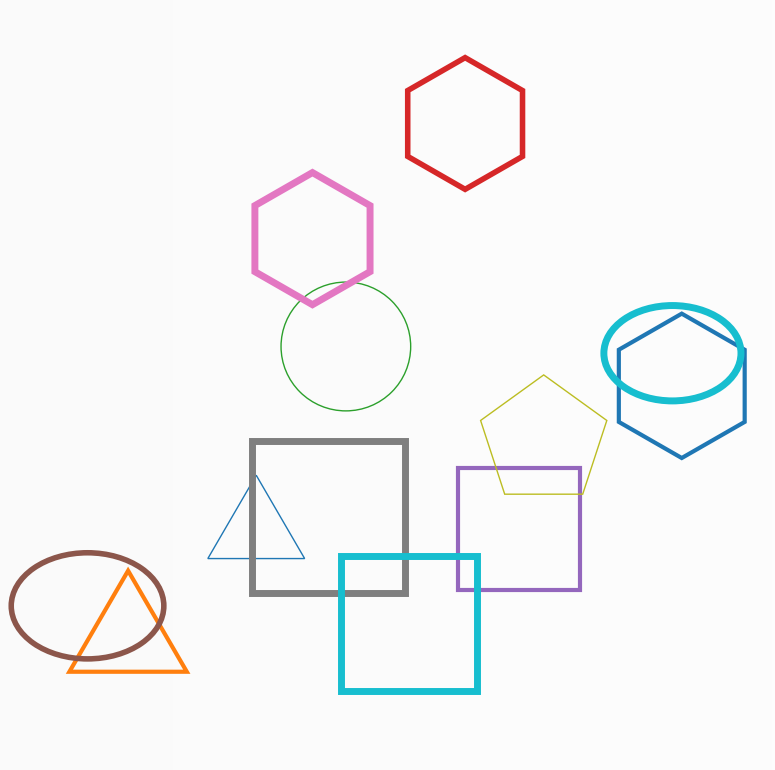[{"shape": "triangle", "thickness": 0.5, "radius": 0.36, "center": [0.331, 0.311]}, {"shape": "hexagon", "thickness": 1.5, "radius": 0.47, "center": [0.88, 0.499]}, {"shape": "triangle", "thickness": 1.5, "radius": 0.44, "center": [0.165, 0.171]}, {"shape": "circle", "thickness": 0.5, "radius": 0.42, "center": [0.446, 0.55]}, {"shape": "hexagon", "thickness": 2, "radius": 0.43, "center": [0.6, 0.84]}, {"shape": "square", "thickness": 1.5, "radius": 0.4, "center": [0.67, 0.313]}, {"shape": "oval", "thickness": 2, "radius": 0.49, "center": [0.113, 0.213]}, {"shape": "hexagon", "thickness": 2.5, "radius": 0.43, "center": [0.403, 0.69]}, {"shape": "square", "thickness": 2.5, "radius": 0.49, "center": [0.423, 0.328]}, {"shape": "pentagon", "thickness": 0.5, "radius": 0.43, "center": [0.702, 0.427]}, {"shape": "oval", "thickness": 2.5, "radius": 0.44, "center": [0.868, 0.541]}, {"shape": "square", "thickness": 2.5, "radius": 0.44, "center": [0.527, 0.19]}]